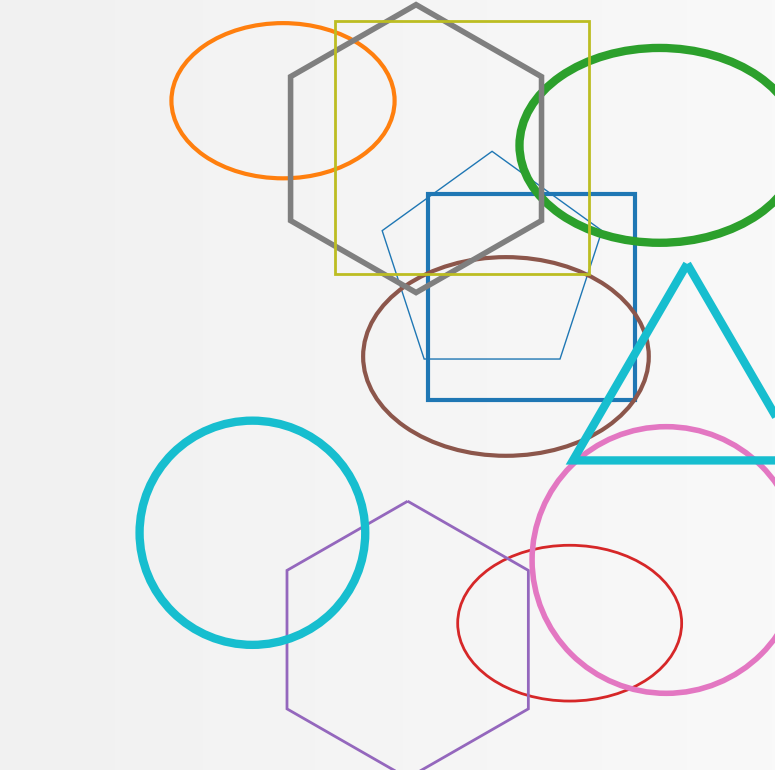[{"shape": "square", "thickness": 1.5, "radius": 0.67, "center": [0.686, 0.614]}, {"shape": "pentagon", "thickness": 0.5, "radius": 0.75, "center": [0.635, 0.654]}, {"shape": "oval", "thickness": 1.5, "radius": 0.72, "center": [0.365, 0.869]}, {"shape": "oval", "thickness": 3, "radius": 0.9, "center": [0.851, 0.811]}, {"shape": "oval", "thickness": 1, "radius": 0.72, "center": [0.735, 0.191]}, {"shape": "hexagon", "thickness": 1, "radius": 0.9, "center": [0.526, 0.169]}, {"shape": "oval", "thickness": 1.5, "radius": 0.92, "center": [0.653, 0.537]}, {"shape": "circle", "thickness": 2, "radius": 0.87, "center": [0.86, 0.273]}, {"shape": "hexagon", "thickness": 2, "radius": 0.93, "center": [0.537, 0.807]}, {"shape": "square", "thickness": 1, "radius": 0.82, "center": [0.596, 0.809]}, {"shape": "triangle", "thickness": 3, "radius": 0.85, "center": [0.887, 0.487]}, {"shape": "circle", "thickness": 3, "radius": 0.73, "center": [0.326, 0.308]}]